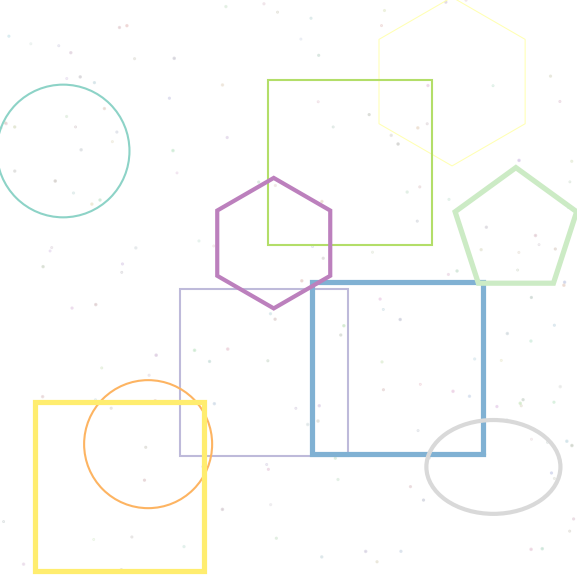[{"shape": "circle", "thickness": 1, "radius": 0.57, "center": [0.109, 0.738]}, {"shape": "hexagon", "thickness": 0.5, "radius": 0.73, "center": [0.783, 0.858]}, {"shape": "square", "thickness": 1, "radius": 0.72, "center": [0.457, 0.354]}, {"shape": "square", "thickness": 2.5, "radius": 0.74, "center": [0.688, 0.362]}, {"shape": "circle", "thickness": 1, "radius": 0.55, "center": [0.257, 0.23]}, {"shape": "square", "thickness": 1, "radius": 0.71, "center": [0.606, 0.718]}, {"shape": "oval", "thickness": 2, "radius": 0.58, "center": [0.854, 0.191]}, {"shape": "hexagon", "thickness": 2, "radius": 0.56, "center": [0.474, 0.578]}, {"shape": "pentagon", "thickness": 2.5, "radius": 0.55, "center": [0.893, 0.598]}, {"shape": "square", "thickness": 2.5, "radius": 0.73, "center": [0.207, 0.157]}]